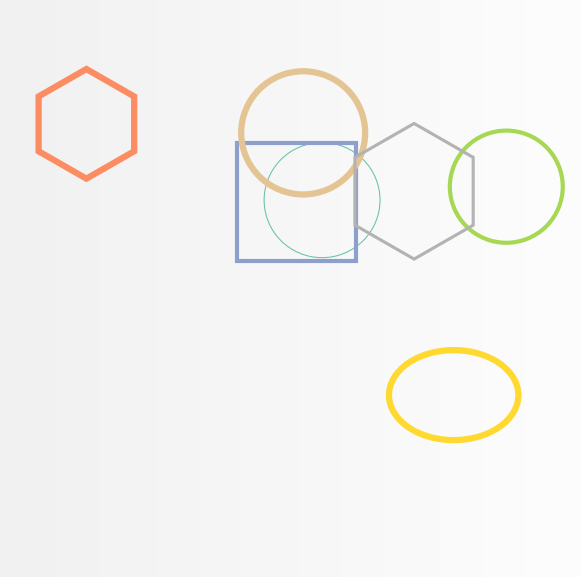[{"shape": "circle", "thickness": 0.5, "radius": 0.5, "center": [0.554, 0.653]}, {"shape": "hexagon", "thickness": 3, "radius": 0.47, "center": [0.149, 0.785]}, {"shape": "square", "thickness": 2, "radius": 0.51, "center": [0.51, 0.649]}, {"shape": "circle", "thickness": 2, "radius": 0.49, "center": [0.871, 0.676]}, {"shape": "oval", "thickness": 3, "radius": 0.56, "center": [0.781, 0.315]}, {"shape": "circle", "thickness": 3, "radius": 0.53, "center": [0.522, 0.769]}, {"shape": "hexagon", "thickness": 1.5, "radius": 0.59, "center": [0.712, 0.668]}]